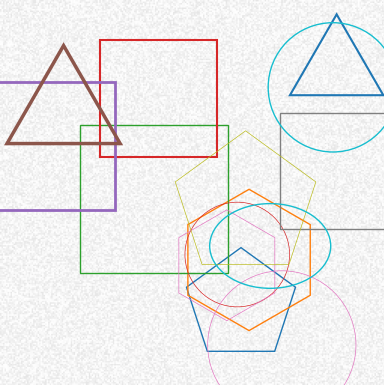[{"shape": "triangle", "thickness": 1.5, "radius": 0.7, "center": [0.874, 0.823]}, {"shape": "pentagon", "thickness": 1, "radius": 0.74, "center": [0.626, 0.208]}, {"shape": "hexagon", "thickness": 1, "radius": 0.92, "center": [0.647, 0.325]}, {"shape": "square", "thickness": 1, "radius": 0.96, "center": [0.4, 0.483]}, {"shape": "circle", "thickness": 0.5, "radius": 0.68, "center": [0.616, 0.339]}, {"shape": "square", "thickness": 1.5, "radius": 0.76, "center": [0.411, 0.744]}, {"shape": "square", "thickness": 2, "radius": 0.83, "center": [0.132, 0.622]}, {"shape": "triangle", "thickness": 2.5, "radius": 0.85, "center": [0.165, 0.712]}, {"shape": "hexagon", "thickness": 0.5, "radius": 0.72, "center": [0.589, 0.311]}, {"shape": "circle", "thickness": 0.5, "radius": 0.96, "center": [0.732, 0.104]}, {"shape": "square", "thickness": 1, "radius": 0.75, "center": [0.877, 0.556]}, {"shape": "pentagon", "thickness": 0.5, "radius": 0.96, "center": [0.638, 0.468]}, {"shape": "circle", "thickness": 1, "radius": 0.84, "center": [0.864, 0.773]}, {"shape": "oval", "thickness": 1, "radius": 0.79, "center": [0.702, 0.361]}]